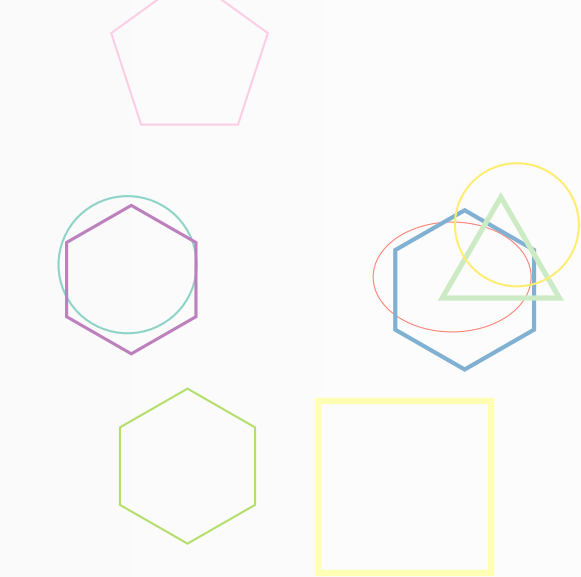[{"shape": "circle", "thickness": 1, "radius": 0.59, "center": [0.219, 0.541]}, {"shape": "square", "thickness": 3, "radius": 0.74, "center": [0.696, 0.156]}, {"shape": "oval", "thickness": 0.5, "radius": 0.68, "center": [0.778, 0.519]}, {"shape": "hexagon", "thickness": 2, "radius": 0.69, "center": [0.799, 0.497]}, {"shape": "hexagon", "thickness": 1, "radius": 0.67, "center": [0.323, 0.192]}, {"shape": "pentagon", "thickness": 1, "radius": 0.71, "center": [0.326, 0.898]}, {"shape": "hexagon", "thickness": 1.5, "radius": 0.64, "center": [0.226, 0.515]}, {"shape": "triangle", "thickness": 2.5, "radius": 0.58, "center": [0.862, 0.541]}, {"shape": "circle", "thickness": 1, "radius": 0.53, "center": [0.889, 0.61]}]